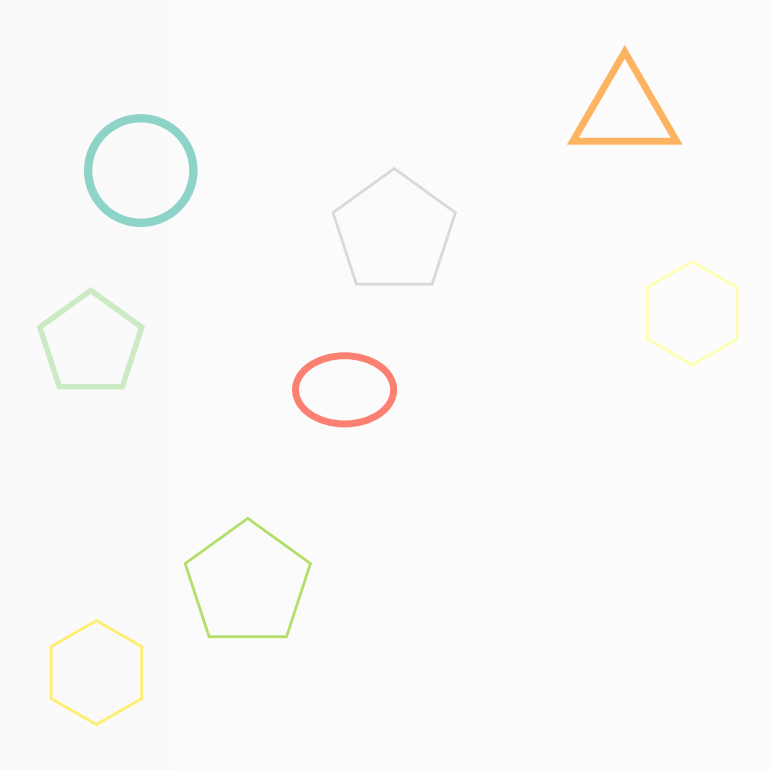[{"shape": "circle", "thickness": 3, "radius": 0.34, "center": [0.182, 0.779]}, {"shape": "hexagon", "thickness": 1, "radius": 0.33, "center": [0.893, 0.593]}, {"shape": "oval", "thickness": 2.5, "radius": 0.32, "center": [0.445, 0.494]}, {"shape": "triangle", "thickness": 2.5, "radius": 0.39, "center": [0.806, 0.855]}, {"shape": "pentagon", "thickness": 1, "radius": 0.42, "center": [0.32, 0.242]}, {"shape": "pentagon", "thickness": 1, "radius": 0.42, "center": [0.509, 0.698]}, {"shape": "pentagon", "thickness": 2, "radius": 0.35, "center": [0.117, 0.554]}, {"shape": "hexagon", "thickness": 1, "radius": 0.34, "center": [0.124, 0.126]}]